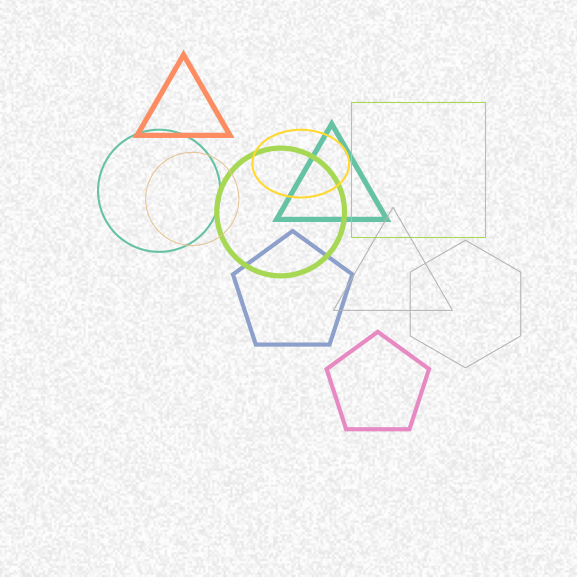[{"shape": "circle", "thickness": 1, "radius": 0.53, "center": [0.276, 0.669]}, {"shape": "triangle", "thickness": 2.5, "radius": 0.55, "center": [0.574, 0.674]}, {"shape": "triangle", "thickness": 2.5, "radius": 0.46, "center": [0.318, 0.811]}, {"shape": "pentagon", "thickness": 2, "radius": 0.54, "center": [0.507, 0.49]}, {"shape": "pentagon", "thickness": 2, "radius": 0.47, "center": [0.654, 0.331]}, {"shape": "circle", "thickness": 2.5, "radius": 0.55, "center": [0.486, 0.632]}, {"shape": "square", "thickness": 0.5, "radius": 0.58, "center": [0.724, 0.705]}, {"shape": "oval", "thickness": 1, "radius": 0.42, "center": [0.521, 0.716]}, {"shape": "circle", "thickness": 0.5, "radius": 0.4, "center": [0.333, 0.655]}, {"shape": "triangle", "thickness": 0.5, "radius": 0.59, "center": [0.68, 0.521]}, {"shape": "hexagon", "thickness": 0.5, "radius": 0.55, "center": [0.806, 0.473]}]